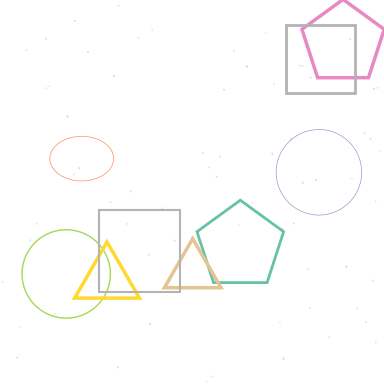[{"shape": "pentagon", "thickness": 2, "radius": 0.59, "center": [0.624, 0.362]}, {"shape": "oval", "thickness": 0.5, "radius": 0.41, "center": [0.212, 0.588]}, {"shape": "circle", "thickness": 0.5, "radius": 0.56, "center": [0.828, 0.552]}, {"shape": "pentagon", "thickness": 2.5, "radius": 0.56, "center": [0.891, 0.889]}, {"shape": "circle", "thickness": 1, "radius": 0.57, "center": [0.172, 0.288]}, {"shape": "triangle", "thickness": 2.5, "radius": 0.49, "center": [0.278, 0.274]}, {"shape": "triangle", "thickness": 2.5, "radius": 0.42, "center": [0.5, 0.295]}, {"shape": "square", "thickness": 2, "radius": 0.45, "center": [0.832, 0.847]}, {"shape": "square", "thickness": 1.5, "radius": 0.53, "center": [0.363, 0.349]}]